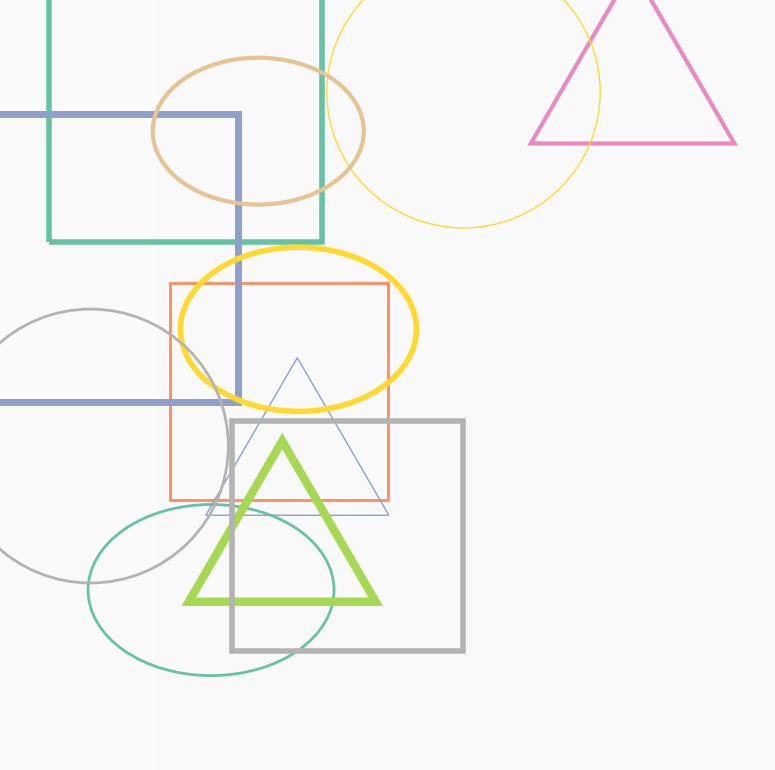[{"shape": "square", "thickness": 2, "radius": 0.88, "center": [0.239, 0.862]}, {"shape": "oval", "thickness": 1, "radius": 0.79, "center": [0.272, 0.234]}, {"shape": "square", "thickness": 1, "radius": 0.7, "center": [0.36, 0.491]}, {"shape": "square", "thickness": 2.5, "radius": 0.94, "center": [0.12, 0.665]}, {"shape": "triangle", "thickness": 0.5, "radius": 0.68, "center": [0.384, 0.399]}, {"shape": "triangle", "thickness": 1.5, "radius": 0.76, "center": [0.816, 0.89]}, {"shape": "triangle", "thickness": 3, "radius": 0.7, "center": [0.364, 0.288]}, {"shape": "oval", "thickness": 2, "radius": 0.76, "center": [0.385, 0.572]}, {"shape": "circle", "thickness": 0.5, "radius": 0.88, "center": [0.598, 0.88]}, {"shape": "oval", "thickness": 1.5, "radius": 0.68, "center": [0.333, 0.83]}, {"shape": "square", "thickness": 2, "radius": 0.75, "center": [0.448, 0.304]}, {"shape": "circle", "thickness": 1, "radius": 0.89, "center": [0.117, 0.421]}]